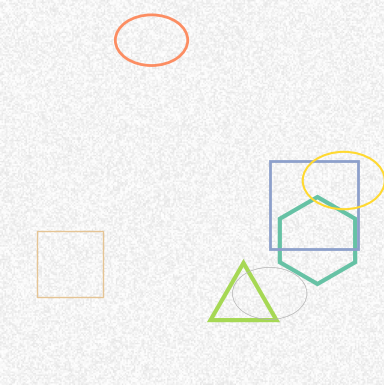[{"shape": "hexagon", "thickness": 3, "radius": 0.56, "center": [0.825, 0.375]}, {"shape": "oval", "thickness": 2, "radius": 0.47, "center": [0.394, 0.896]}, {"shape": "square", "thickness": 2, "radius": 0.57, "center": [0.814, 0.468]}, {"shape": "triangle", "thickness": 3, "radius": 0.49, "center": [0.632, 0.218]}, {"shape": "oval", "thickness": 1.5, "radius": 0.53, "center": [0.893, 0.531]}, {"shape": "square", "thickness": 1, "radius": 0.43, "center": [0.182, 0.314]}, {"shape": "oval", "thickness": 0.5, "radius": 0.48, "center": [0.7, 0.238]}]